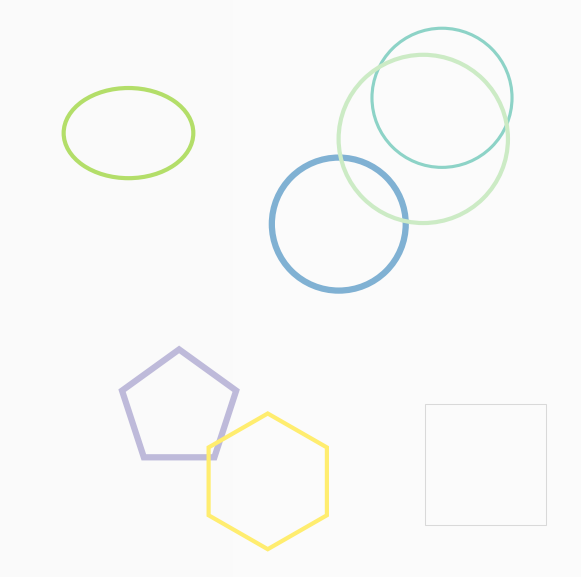[{"shape": "circle", "thickness": 1.5, "radius": 0.6, "center": [0.76, 0.83]}, {"shape": "pentagon", "thickness": 3, "radius": 0.52, "center": [0.308, 0.291]}, {"shape": "circle", "thickness": 3, "radius": 0.58, "center": [0.583, 0.611]}, {"shape": "oval", "thickness": 2, "radius": 0.56, "center": [0.221, 0.769]}, {"shape": "square", "thickness": 0.5, "radius": 0.52, "center": [0.835, 0.194]}, {"shape": "circle", "thickness": 2, "radius": 0.73, "center": [0.728, 0.759]}, {"shape": "hexagon", "thickness": 2, "radius": 0.59, "center": [0.461, 0.166]}]